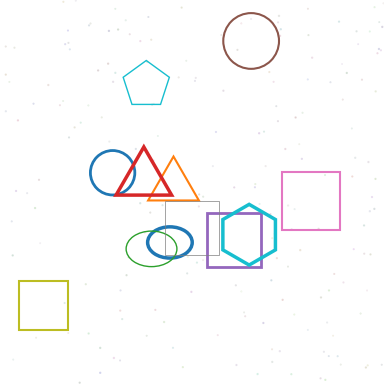[{"shape": "circle", "thickness": 2, "radius": 0.29, "center": [0.292, 0.551]}, {"shape": "oval", "thickness": 2.5, "radius": 0.29, "center": [0.441, 0.37]}, {"shape": "triangle", "thickness": 1.5, "radius": 0.38, "center": [0.451, 0.517]}, {"shape": "oval", "thickness": 1, "radius": 0.33, "center": [0.394, 0.354]}, {"shape": "triangle", "thickness": 2.5, "radius": 0.42, "center": [0.374, 0.535]}, {"shape": "square", "thickness": 2, "radius": 0.35, "center": [0.608, 0.378]}, {"shape": "circle", "thickness": 1.5, "radius": 0.36, "center": [0.652, 0.894]}, {"shape": "square", "thickness": 1.5, "radius": 0.38, "center": [0.807, 0.477]}, {"shape": "square", "thickness": 0.5, "radius": 0.35, "center": [0.499, 0.408]}, {"shape": "square", "thickness": 1.5, "radius": 0.32, "center": [0.113, 0.207]}, {"shape": "hexagon", "thickness": 2.5, "radius": 0.39, "center": [0.647, 0.39]}, {"shape": "pentagon", "thickness": 1, "radius": 0.32, "center": [0.38, 0.78]}]